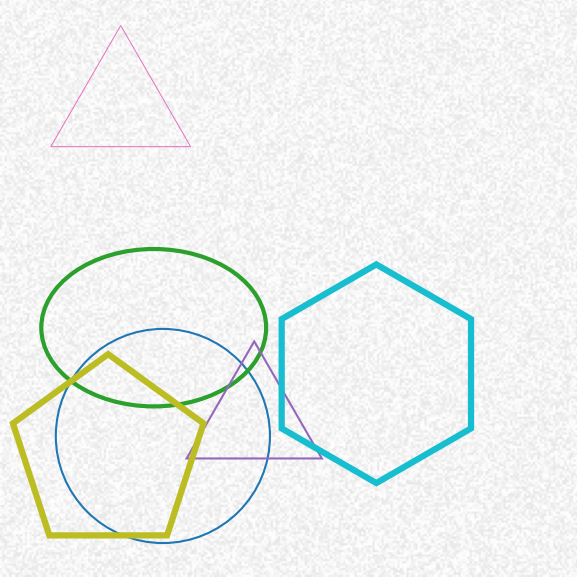[{"shape": "circle", "thickness": 1, "radius": 0.93, "center": [0.282, 0.244]}, {"shape": "oval", "thickness": 2, "radius": 0.97, "center": [0.266, 0.432]}, {"shape": "triangle", "thickness": 1, "radius": 0.68, "center": [0.44, 0.273]}, {"shape": "triangle", "thickness": 0.5, "radius": 0.7, "center": [0.209, 0.815]}, {"shape": "pentagon", "thickness": 3, "radius": 0.87, "center": [0.187, 0.212]}, {"shape": "hexagon", "thickness": 3, "radius": 0.95, "center": [0.652, 0.352]}]